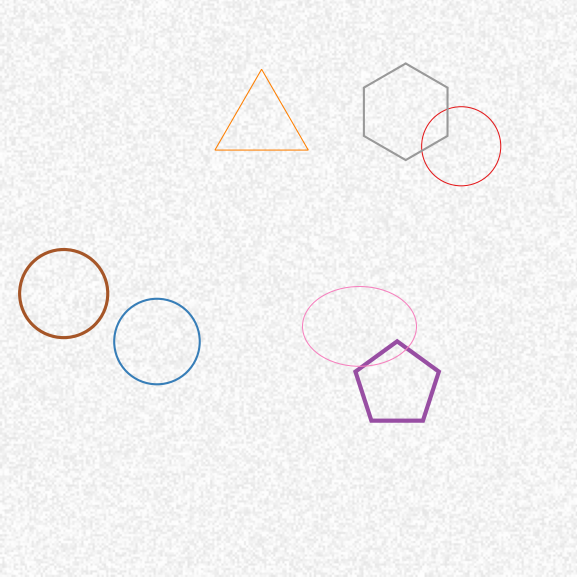[{"shape": "circle", "thickness": 0.5, "radius": 0.34, "center": [0.799, 0.746]}, {"shape": "circle", "thickness": 1, "radius": 0.37, "center": [0.272, 0.408]}, {"shape": "pentagon", "thickness": 2, "radius": 0.38, "center": [0.688, 0.332]}, {"shape": "triangle", "thickness": 0.5, "radius": 0.47, "center": [0.453, 0.786]}, {"shape": "circle", "thickness": 1.5, "radius": 0.38, "center": [0.11, 0.491]}, {"shape": "oval", "thickness": 0.5, "radius": 0.49, "center": [0.623, 0.434]}, {"shape": "hexagon", "thickness": 1, "radius": 0.42, "center": [0.703, 0.806]}]